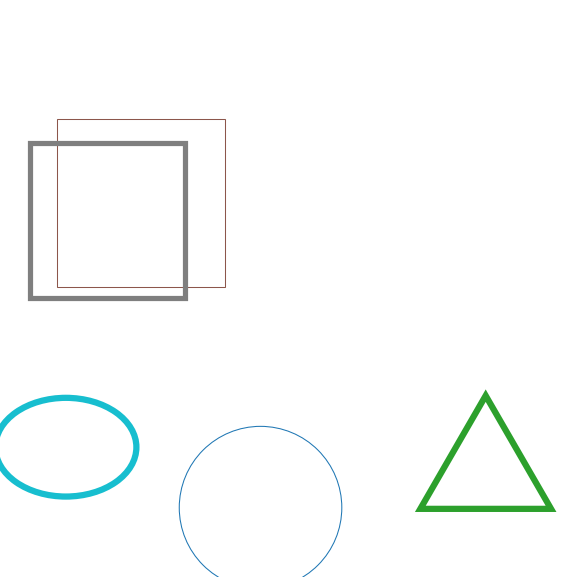[{"shape": "circle", "thickness": 0.5, "radius": 0.7, "center": [0.451, 0.12]}, {"shape": "triangle", "thickness": 3, "radius": 0.65, "center": [0.841, 0.183]}, {"shape": "square", "thickness": 0.5, "radius": 0.73, "center": [0.244, 0.647]}, {"shape": "square", "thickness": 2.5, "radius": 0.67, "center": [0.187, 0.617]}, {"shape": "oval", "thickness": 3, "radius": 0.61, "center": [0.114, 0.225]}]